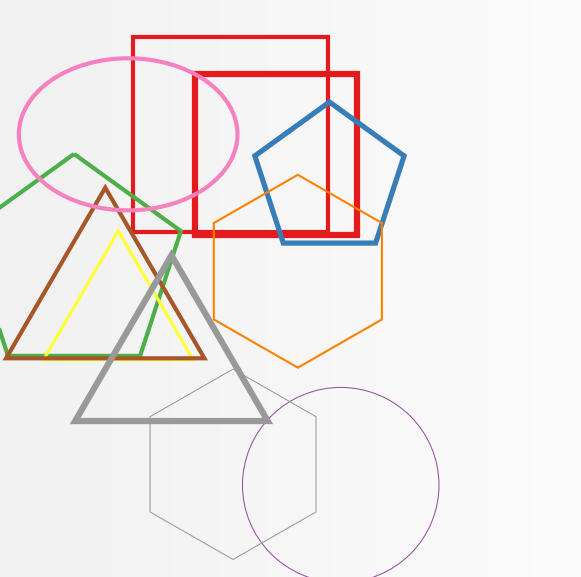[{"shape": "square", "thickness": 3, "radius": 0.7, "center": [0.474, 0.731]}, {"shape": "square", "thickness": 2, "radius": 0.84, "center": [0.396, 0.766]}, {"shape": "pentagon", "thickness": 2.5, "radius": 0.68, "center": [0.567, 0.687]}, {"shape": "pentagon", "thickness": 2, "radius": 0.97, "center": [0.127, 0.539]}, {"shape": "circle", "thickness": 0.5, "radius": 0.85, "center": [0.586, 0.159]}, {"shape": "hexagon", "thickness": 1, "radius": 0.83, "center": [0.512, 0.529]}, {"shape": "triangle", "thickness": 1.5, "radius": 0.74, "center": [0.204, 0.451]}, {"shape": "triangle", "thickness": 2, "radius": 0.98, "center": [0.181, 0.477]}, {"shape": "oval", "thickness": 2, "radius": 0.94, "center": [0.22, 0.767]}, {"shape": "hexagon", "thickness": 0.5, "radius": 0.82, "center": [0.401, 0.195]}, {"shape": "triangle", "thickness": 3, "radius": 0.96, "center": [0.295, 0.366]}]